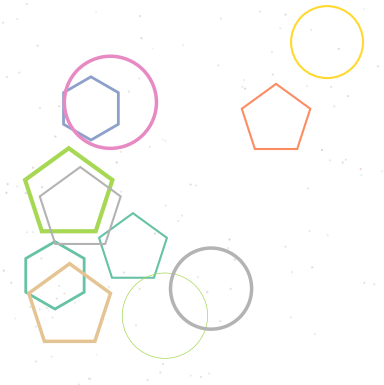[{"shape": "hexagon", "thickness": 2, "radius": 0.44, "center": [0.143, 0.285]}, {"shape": "pentagon", "thickness": 1.5, "radius": 0.46, "center": [0.345, 0.354]}, {"shape": "pentagon", "thickness": 1.5, "radius": 0.47, "center": [0.717, 0.689]}, {"shape": "hexagon", "thickness": 2, "radius": 0.41, "center": [0.236, 0.718]}, {"shape": "circle", "thickness": 2.5, "radius": 0.6, "center": [0.287, 0.734]}, {"shape": "circle", "thickness": 0.5, "radius": 0.55, "center": [0.428, 0.18]}, {"shape": "pentagon", "thickness": 3, "radius": 0.6, "center": [0.179, 0.496]}, {"shape": "circle", "thickness": 1.5, "radius": 0.47, "center": [0.849, 0.891]}, {"shape": "pentagon", "thickness": 2.5, "radius": 0.56, "center": [0.181, 0.204]}, {"shape": "circle", "thickness": 2.5, "radius": 0.53, "center": [0.548, 0.25]}, {"shape": "pentagon", "thickness": 1.5, "radius": 0.55, "center": [0.208, 0.456]}]